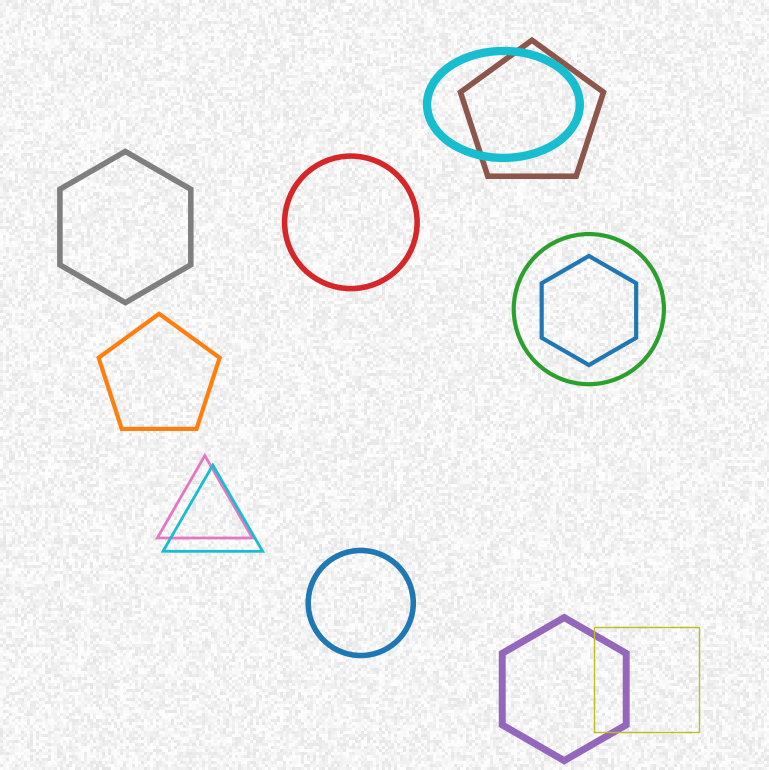[{"shape": "hexagon", "thickness": 1.5, "radius": 0.35, "center": [0.765, 0.597]}, {"shape": "circle", "thickness": 2, "radius": 0.34, "center": [0.468, 0.217]}, {"shape": "pentagon", "thickness": 1.5, "radius": 0.41, "center": [0.207, 0.51]}, {"shape": "circle", "thickness": 1.5, "radius": 0.49, "center": [0.765, 0.599]}, {"shape": "circle", "thickness": 2, "radius": 0.43, "center": [0.456, 0.711]}, {"shape": "hexagon", "thickness": 2.5, "radius": 0.46, "center": [0.733, 0.105]}, {"shape": "pentagon", "thickness": 2, "radius": 0.49, "center": [0.691, 0.85]}, {"shape": "triangle", "thickness": 1, "radius": 0.36, "center": [0.266, 0.337]}, {"shape": "hexagon", "thickness": 2, "radius": 0.49, "center": [0.163, 0.705]}, {"shape": "square", "thickness": 0.5, "radius": 0.34, "center": [0.84, 0.117]}, {"shape": "oval", "thickness": 3, "radius": 0.5, "center": [0.654, 0.864]}, {"shape": "triangle", "thickness": 1, "radius": 0.37, "center": [0.276, 0.321]}]